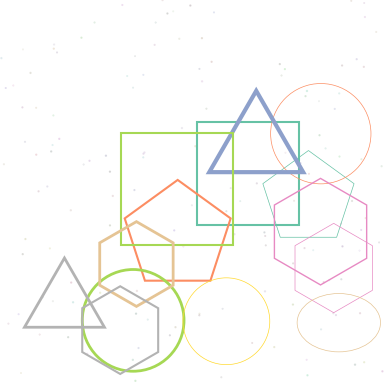[{"shape": "pentagon", "thickness": 0.5, "radius": 0.62, "center": [0.801, 0.484]}, {"shape": "square", "thickness": 1.5, "radius": 0.66, "center": [0.644, 0.549]}, {"shape": "circle", "thickness": 0.5, "radius": 0.65, "center": [0.833, 0.653]}, {"shape": "pentagon", "thickness": 1.5, "radius": 0.72, "center": [0.462, 0.388]}, {"shape": "triangle", "thickness": 3, "radius": 0.7, "center": [0.666, 0.623]}, {"shape": "hexagon", "thickness": 0.5, "radius": 0.58, "center": [0.867, 0.304]}, {"shape": "hexagon", "thickness": 1, "radius": 0.69, "center": [0.833, 0.398]}, {"shape": "square", "thickness": 1.5, "radius": 0.73, "center": [0.459, 0.509]}, {"shape": "circle", "thickness": 2, "radius": 0.66, "center": [0.346, 0.168]}, {"shape": "circle", "thickness": 0.5, "radius": 0.56, "center": [0.588, 0.166]}, {"shape": "hexagon", "thickness": 2, "radius": 0.55, "center": [0.354, 0.314]}, {"shape": "oval", "thickness": 0.5, "radius": 0.54, "center": [0.88, 0.162]}, {"shape": "triangle", "thickness": 2, "radius": 0.6, "center": [0.167, 0.21]}, {"shape": "hexagon", "thickness": 1.5, "radius": 0.57, "center": [0.312, 0.143]}]